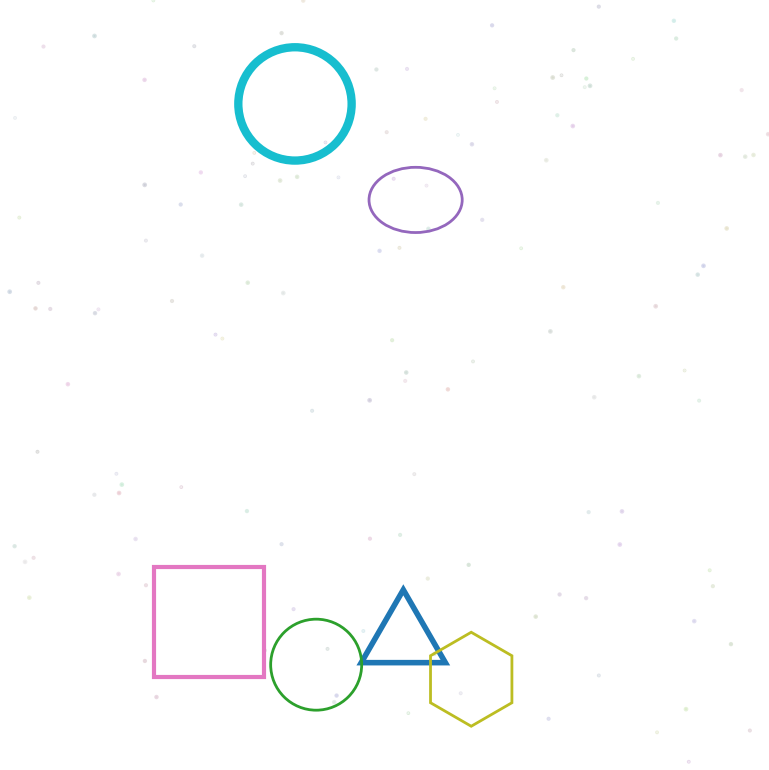[{"shape": "triangle", "thickness": 2, "radius": 0.32, "center": [0.524, 0.171]}, {"shape": "circle", "thickness": 1, "radius": 0.3, "center": [0.411, 0.137]}, {"shape": "oval", "thickness": 1, "radius": 0.3, "center": [0.54, 0.74]}, {"shape": "square", "thickness": 1.5, "radius": 0.36, "center": [0.271, 0.192]}, {"shape": "hexagon", "thickness": 1, "radius": 0.31, "center": [0.612, 0.118]}, {"shape": "circle", "thickness": 3, "radius": 0.37, "center": [0.383, 0.865]}]